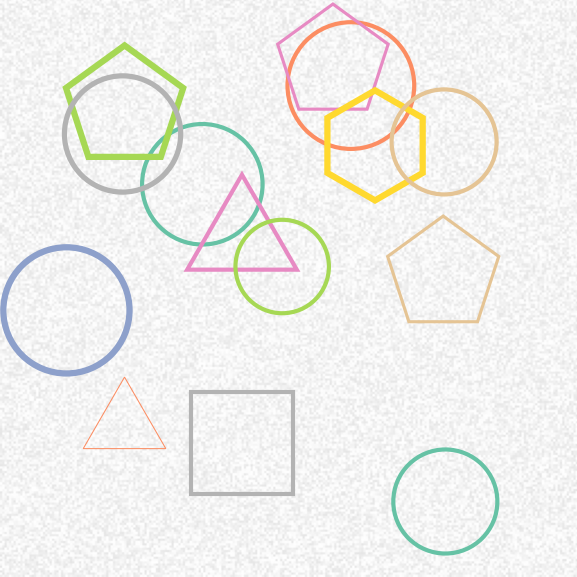[{"shape": "circle", "thickness": 2, "radius": 0.52, "center": [0.35, 0.68]}, {"shape": "circle", "thickness": 2, "radius": 0.45, "center": [0.771, 0.131]}, {"shape": "triangle", "thickness": 0.5, "radius": 0.41, "center": [0.216, 0.264]}, {"shape": "circle", "thickness": 2, "radius": 0.55, "center": [0.608, 0.851]}, {"shape": "circle", "thickness": 3, "radius": 0.55, "center": [0.115, 0.462]}, {"shape": "triangle", "thickness": 2, "radius": 0.55, "center": [0.419, 0.587]}, {"shape": "pentagon", "thickness": 1.5, "radius": 0.5, "center": [0.576, 0.892]}, {"shape": "circle", "thickness": 2, "radius": 0.4, "center": [0.489, 0.538]}, {"shape": "pentagon", "thickness": 3, "radius": 0.53, "center": [0.216, 0.814]}, {"shape": "hexagon", "thickness": 3, "radius": 0.48, "center": [0.649, 0.747]}, {"shape": "circle", "thickness": 2, "radius": 0.45, "center": [0.769, 0.753]}, {"shape": "pentagon", "thickness": 1.5, "radius": 0.51, "center": [0.767, 0.524]}, {"shape": "circle", "thickness": 2.5, "radius": 0.5, "center": [0.212, 0.767]}, {"shape": "square", "thickness": 2, "radius": 0.44, "center": [0.419, 0.233]}]